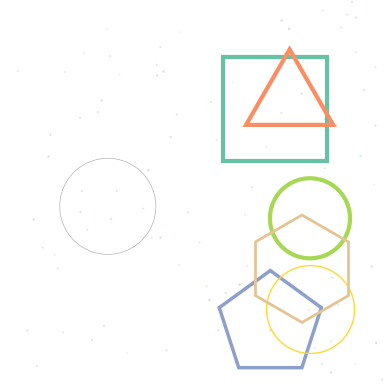[{"shape": "square", "thickness": 3, "radius": 0.67, "center": [0.715, 0.717]}, {"shape": "triangle", "thickness": 3, "radius": 0.65, "center": [0.752, 0.741]}, {"shape": "pentagon", "thickness": 2.5, "radius": 0.7, "center": [0.702, 0.158]}, {"shape": "circle", "thickness": 3, "radius": 0.52, "center": [0.805, 0.433]}, {"shape": "circle", "thickness": 1, "radius": 0.57, "center": [0.807, 0.196]}, {"shape": "hexagon", "thickness": 2, "radius": 0.7, "center": [0.784, 0.302]}, {"shape": "circle", "thickness": 0.5, "radius": 0.62, "center": [0.28, 0.464]}]